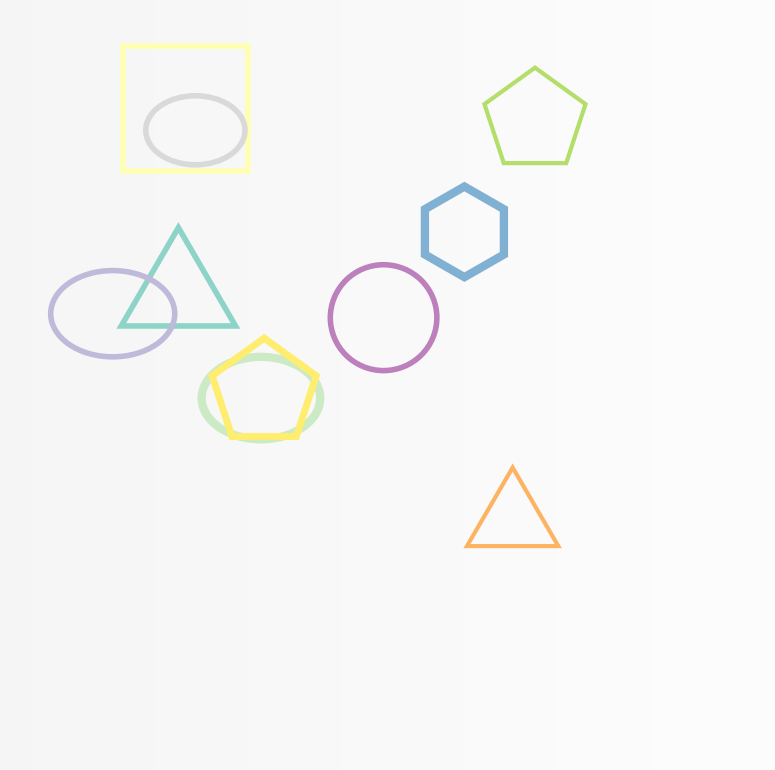[{"shape": "triangle", "thickness": 2, "radius": 0.43, "center": [0.23, 0.619]}, {"shape": "square", "thickness": 2, "radius": 0.4, "center": [0.24, 0.859]}, {"shape": "oval", "thickness": 2, "radius": 0.4, "center": [0.145, 0.593]}, {"shape": "hexagon", "thickness": 3, "radius": 0.29, "center": [0.599, 0.699]}, {"shape": "triangle", "thickness": 1.5, "radius": 0.34, "center": [0.661, 0.325]}, {"shape": "pentagon", "thickness": 1.5, "radius": 0.34, "center": [0.69, 0.844]}, {"shape": "oval", "thickness": 2, "radius": 0.32, "center": [0.252, 0.831]}, {"shape": "circle", "thickness": 2, "radius": 0.34, "center": [0.495, 0.587]}, {"shape": "oval", "thickness": 3, "radius": 0.38, "center": [0.337, 0.483]}, {"shape": "pentagon", "thickness": 2.5, "radius": 0.35, "center": [0.341, 0.49]}]